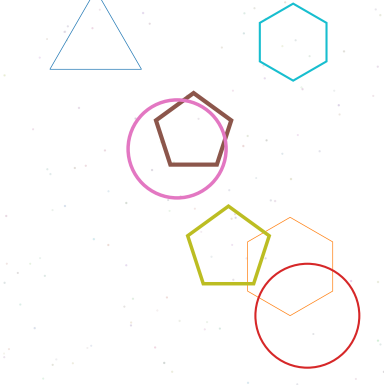[{"shape": "triangle", "thickness": 0.5, "radius": 0.69, "center": [0.249, 0.889]}, {"shape": "hexagon", "thickness": 0.5, "radius": 0.64, "center": [0.754, 0.308]}, {"shape": "circle", "thickness": 1.5, "radius": 0.67, "center": [0.798, 0.18]}, {"shape": "pentagon", "thickness": 3, "radius": 0.51, "center": [0.503, 0.656]}, {"shape": "circle", "thickness": 2.5, "radius": 0.64, "center": [0.46, 0.613]}, {"shape": "pentagon", "thickness": 2.5, "radius": 0.56, "center": [0.593, 0.353]}, {"shape": "hexagon", "thickness": 1.5, "radius": 0.5, "center": [0.761, 0.891]}]